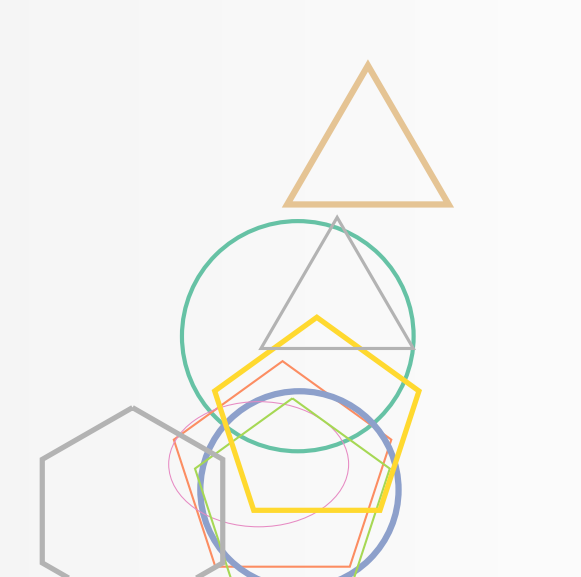[{"shape": "circle", "thickness": 2, "radius": 1.0, "center": [0.512, 0.417]}, {"shape": "pentagon", "thickness": 1, "radius": 0.98, "center": [0.486, 0.177]}, {"shape": "circle", "thickness": 3, "radius": 0.85, "center": [0.515, 0.151]}, {"shape": "oval", "thickness": 0.5, "radius": 0.77, "center": [0.445, 0.195]}, {"shape": "pentagon", "thickness": 1, "radius": 0.88, "center": [0.503, 0.133]}, {"shape": "pentagon", "thickness": 2.5, "radius": 0.92, "center": [0.545, 0.265]}, {"shape": "triangle", "thickness": 3, "radius": 0.8, "center": [0.633, 0.725]}, {"shape": "hexagon", "thickness": 2.5, "radius": 0.9, "center": [0.228, 0.114]}, {"shape": "triangle", "thickness": 1.5, "radius": 0.76, "center": [0.58, 0.471]}]